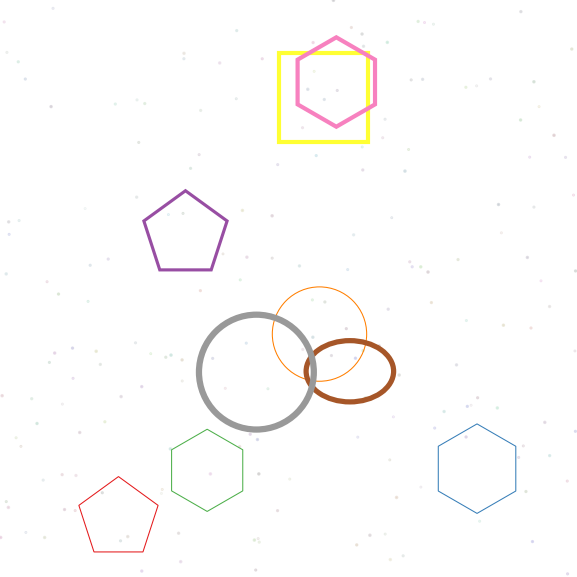[{"shape": "pentagon", "thickness": 0.5, "radius": 0.36, "center": [0.205, 0.102]}, {"shape": "hexagon", "thickness": 0.5, "radius": 0.39, "center": [0.826, 0.188]}, {"shape": "hexagon", "thickness": 0.5, "radius": 0.36, "center": [0.359, 0.185]}, {"shape": "pentagon", "thickness": 1.5, "radius": 0.38, "center": [0.321, 0.593]}, {"shape": "circle", "thickness": 0.5, "radius": 0.41, "center": [0.553, 0.421]}, {"shape": "square", "thickness": 2, "radius": 0.39, "center": [0.56, 0.83]}, {"shape": "oval", "thickness": 2.5, "radius": 0.38, "center": [0.606, 0.356]}, {"shape": "hexagon", "thickness": 2, "radius": 0.39, "center": [0.582, 0.857]}, {"shape": "circle", "thickness": 3, "radius": 0.5, "center": [0.444, 0.355]}]